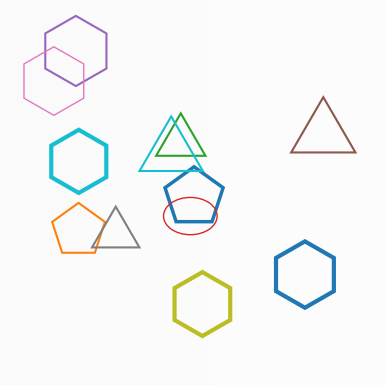[{"shape": "pentagon", "thickness": 2.5, "radius": 0.39, "center": [0.501, 0.488]}, {"shape": "hexagon", "thickness": 3, "radius": 0.43, "center": [0.787, 0.287]}, {"shape": "pentagon", "thickness": 1.5, "radius": 0.36, "center": [0.203, 0.401]}, {"shape": "triangle", "thickness": 1.5, "radius": 0.37, "center": [0.467, 0.632]}, {"shape": "oval", "thickness": 1, "radius": 0.35, "center": [0.491, 0.439]}, {"shape": "hexagon", "thickness": 1.5, "radius": 0.46, "center": [0.196, 0.868]}, {"shape": "triangle", "thickness": 1.5, "radius": 0.48, "center": [0.834, 0.652]}, {"shape": "hexagon", "thickness": 1, "radius": 0.45, "center": [0.139, 0.789]}, {"shape": "triangle", "thickness": 1.5, "radius": 0.35, "center": [0.299, 0.393]}, {"shape": "hexagon", "thickness": 3, "radius": 0.41, "center": [0.522, 0.21]}, {"shape": "hexagon", "thickness": 3, "radius": 0.41, "center": [0.203, 0.581]}, {"shape": "triangle", "thickness": 1.5, "radius": 0.47, "center": [0.442, 0.603]}]